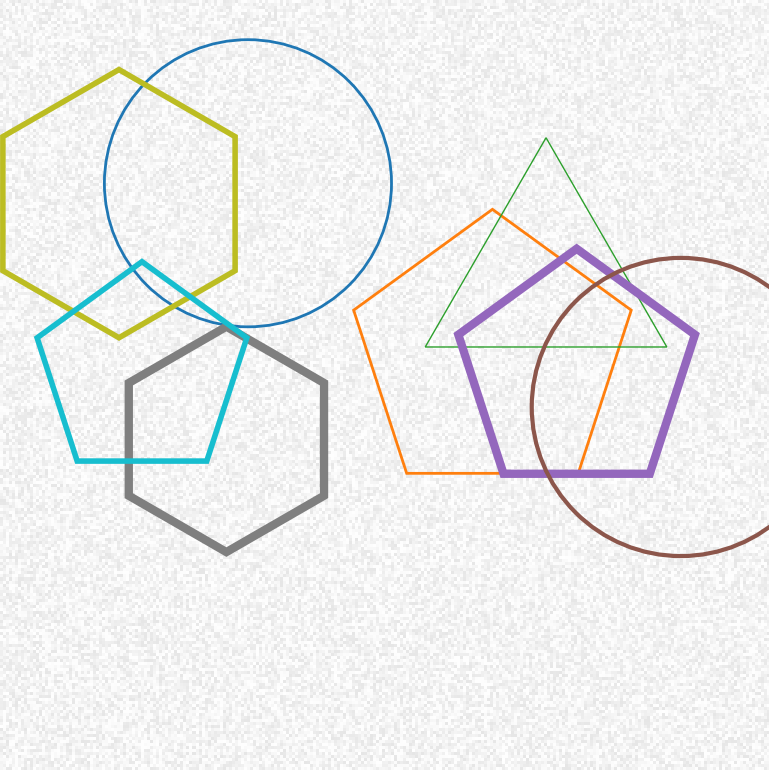[{"shape": "circle", "thickness": 1, "radius": 0.93, "center": [0.322, 0.762]}, {"shape": "pentagon", "thickness": 1, "radius": 0.95, "center": [0.64, 0.539]}, {"shape": "triangle", "thickness": 0.5, "radius": 0.91, "center": [0.709, 0.64]}, {"shape": "pentagon", "thickness": 3, "radius": 0.81, "center": [0.749, 0.515]}, {"shape": "circle", "thickness": 1.5, "radius": 0.97, "center": [0.884, 0.471]}, {"shape": "hexagon", "thickness": 3, "radius": 0.73, "center": [0.294, 0.429]}, {"shape": "hexagon", "thickness": 2, "radius": 0.87, "center": [0.155, 0.736]}, {"shape": "pentagon", "thickness": 2, "radius": 0.72, "center": [0.184, 0.517]}]